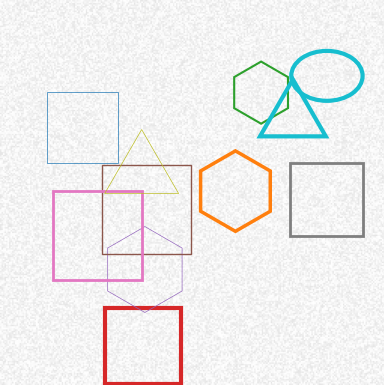[{"shape": "square", "thickness": 0.5, "radius": 0.46, "center": [0.215, 0.669]}, {"shape": "hexagon", "thickness": 2.5, "radius": 0.52, "center": [0.612, 0.504]}, {"shape": "hexagon", "thickness": 1.5, "radius": 0.4, "center": [0.678, 0.759]}, {"shape": "square", "thickness": 3, "radius": 0.49, "center": [0.371, 0.101]}, {"shape": "hexagon", "thickness": 0.5, "radius": 0.56, "center": [0.376, 0.3]}, {"shape": "square", "thickness": 1, "radius": 0.58, "center": [0.381, 0.455]}, {"shape": "square", "thickness": 2, "radius": 0.58, "center": [0.253, 0.388]}, {"shape": "square", "thickness": 2, "radius": 0.47, "center": [0.847, 0.482]}, {"shape": "triangle", "thickness": 0.5, "radius": 0.55, "center": [0.368, 0.553]}, {"shape": "triangle", "thickness": 3, "radius": 0.49, "center": [0.761, 0.695]}, {"shape": "oval", "thickness": 3, "radius": 0.46, "center": [0.849, 0.803]}]